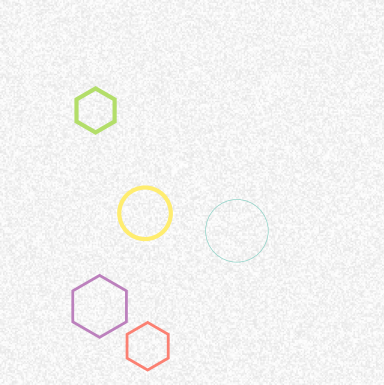[{"shape": "circle", "thickness": 0.5, "radius": 0.41, "center": [0.615, 0.4]}, {"shape": "hexagon", "thickness": 2, "radius": 0.31, "center": [0.383, 0.101]}, {"shape": "hexagon", "thickness": 3, "radius": 0.29, "center": [0.248, 0.713]}, {"shape": "hexagon", "thickness": 2, "radius": 0.4, "center": [0.259, 0.204]}, {"shape": "circle", "thickness": 3, "radius": 0.33, "center": [0.377, 0.446]}]